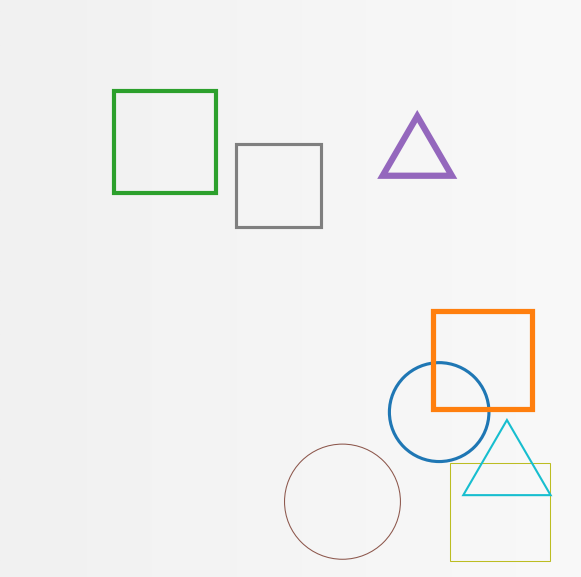[{"shape": "circle", "thickness": 1.5, "radius": 0.43, "center": [0.756, 0.286]}, {"shape": "square", "thickness": 2.5, "radius": 0.43, "center": [0.831, 0.376]}, {"shape": "square", "thickness": 2, "radius": 0.44, "center": [0.284, 0.753]}, {"shape": "triangle", "thickness": 3, "radius": 0.34, "center": [0.718, 0.729]}, {"shape": "circle", "thickness": 0.5, "radius": 0.5, "center": [0.589, 0.13]}, {"shape": "square", "thickness": 1.5, "radius": 0.36, "center": [0.479, 0.678]}, {"shape": "square", "thickness": 0.5, "radius": 0.43, "center": [0.861, 0.113]}, {"shape": "triangle", "thickness": 1, "radius": 0.43, "center": [0.872, 0.185]}]